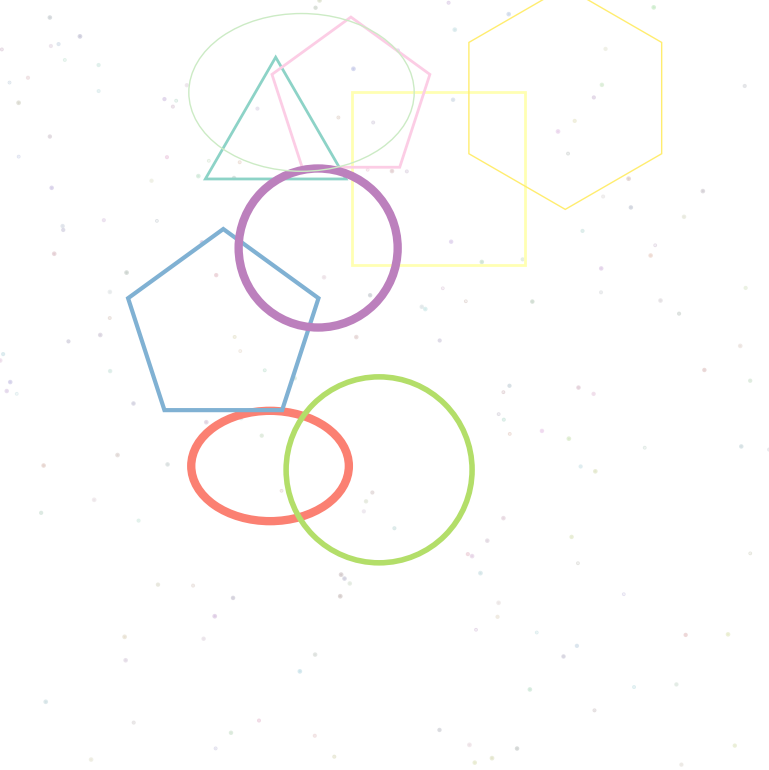[{"shape": "triangle", "thickness": 1, "radius": 0.53, "center": [0.358, 0.82]}, {"shape": "square", "thickness": 1, "radius": 0.56, "center": [0.57, 0.768]}, {"shape": "oval", "thickness": 3, "radius": 0.51, "center": [0.351, 0.395]}, {"shape": "pentagon", "thickness": 1.5, "radius": 0.65, "center": [0.29, 0.573]}, {"shape": "circle", "thickness": 2, "radius": 0.6, "center": [0.492, 0.39]}, {"shape": "pentagon", "thickness": 1, "radius": 0.54, "center": [0.456, 0.87]}, {"shape": "circle", "thickness": 3, "radius": 0.52, "center": [0.413, 0.678]}, {"shape": "oval", "thickness": 0.5, "radius": 0.73, "center": [0.392, 0.88]}, {"shape": "hexagon", "thickness": 0.5, "radius": 0.72, "center": [0.734, 0.873]}]